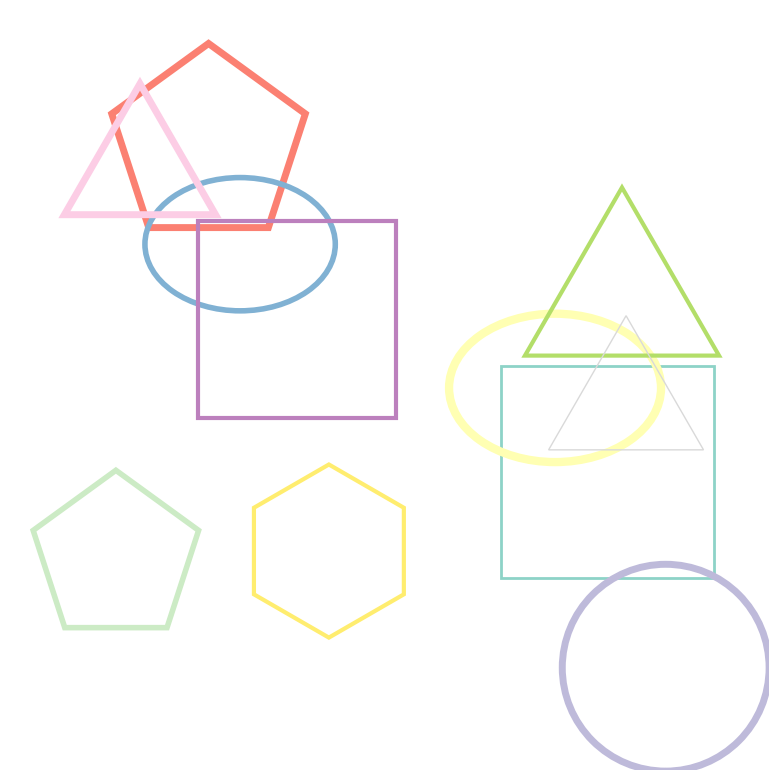[{"shape": "square", "thickness": 1, "radius": 0.69, "center": [0.789, 0.387]}, {"shape": "oval", "thickness": 3, "radius": 0.69, "center": [0.721, 0.496]}, {"shape": "circle", "thickness": 2.5, "radius": 0.67, "center": [0.865, 0.133]}, {"shape": "pentagon", "thickness": 2.5, "radius": 0.66, "center": [0.271, 0.811]}, {"shape": "oval", "thickness": 2, "radius": 0.62, "center": [0.312, 0.683]}, {"shape": "triangle", "thickness": 1.5, "radius": 0.73, "center": [0.808, 0.611]}, {"shape": "triangle", "thickness": 2.5, "radius": 0.57, "center": [0.182, 0.778]}, {"shape": "triangle", "thickness": 0.5, "radius": 0.58, "center": [0.813, 0.474]}, {"shape": "square", "thickness": 1.5, "radius": 0.64, "center": [0.386, 0.585]}, {"shape": "pentagon", "thickness": 2, "radius": 0.56, "center": [0.151, 0.276]}, {"shape": "hexagon", "thickness": 1.5, "radius": 0.56, "center": [0.427, 0.284]}]